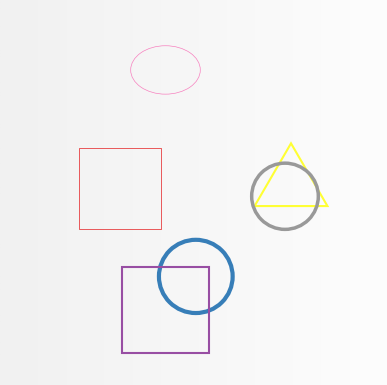[{"shape": "square", "thickness": 0.5, "radius": 0.53, "center": [0.311, 0.51]}, {"shape": "circle", "thickness": 3, "radius": 0.48, "center": [0.505, 0.282]}, {"shape": "square", "thickness": 1.5, "radius": 0.56, "center": [0.427, 0.194]}, {"shape": "triangle", "thickness": 1.5, "radius": 0.54, "center": [0.751, 0.519]}, {"shape": "oval", "thickness": 0.5, "radius": 0.45, "center": [0.427, 0.818]}, {"shape": "circle", "thickness": 2.5, "radius": 0.43, "center": [0.735, 0.49]}]